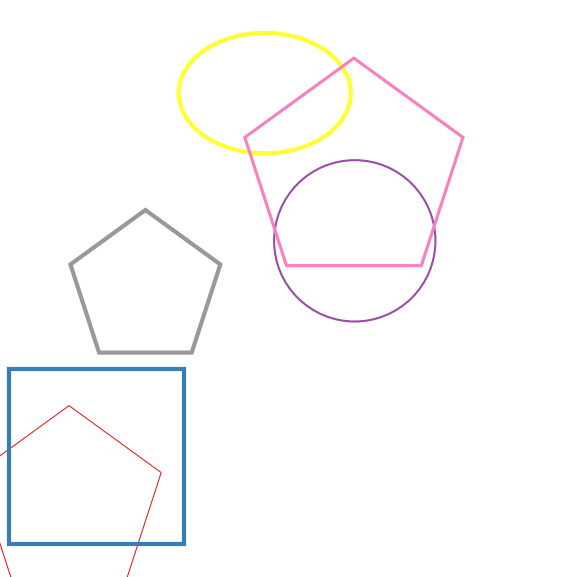[{"shape": "pentagon", "thickness": 0.5, "radius": 0.84, "center": [0.12, 0.129]}, {"shape": "square", "thickness": 2, "radius": 0.76, "center": [0.168, 0.209]}, {"shape": "circle", "thickness": 1, "radius": 0.7, "center": [0.614, 0.582]}, {"shape": "oval", "thickness": 2, "radius": 0.74, "center": [0.458, 0.838]}, {"shape": "pentagon", "thickness": 1.5, "radius": 0.99, "center": [0.613, 0.7]}, {"shape": "pentagon", "thickness": 2, "radius": 0.68, "center": [0.252, 0.499]}]